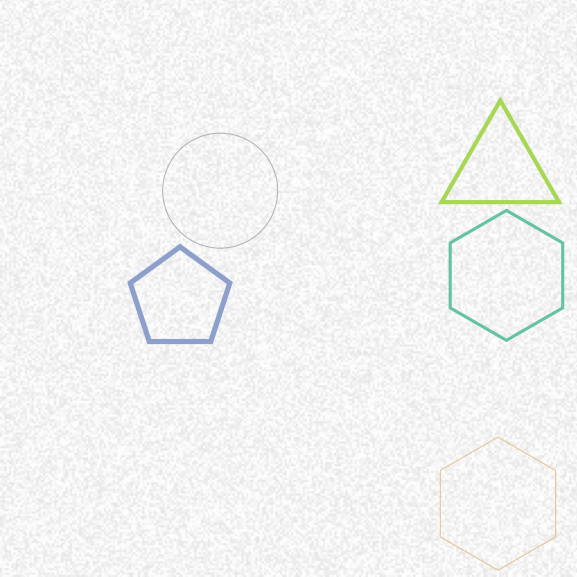[{"shape": "hexagon", "thickness": 1.5, "radius": 0.56, "center": [0.877, 0.522]}, {"shape": "pentagon", "thickness": 2.5, "radius": 0.45, "center": [0.312, 0.481]}, {"shape": "triangle", "thickness": 2, "radius": 0.59, "center": [0.866, 0.708]}, {"shape": "hexagon", "thickness": 0.5, "radius": 0.58, "center": [0.862, 0.127]}, {"shape": "circle", "thickness": 0.5, "radius": 0.5, "center": [0.381, 0.669]}]